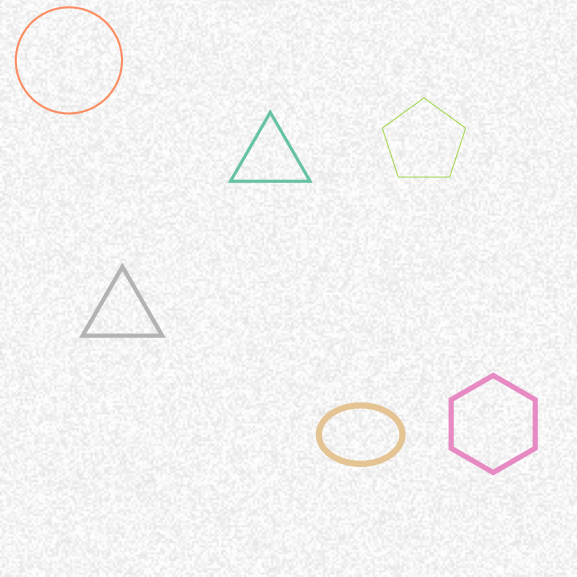[{"shape": "triangle", "thickness": 1.5, "radius": 0.4, "center": [0.468, 0.725]}, {"shape": "circle", "thickness": 1, "radius": 0.46, "center": [0.119, 0.895]}, {"shape": "hexagon", "thickness": 2.5, "radius": 0.42, "center": [0.854, 0.265]}, {"shape": "pentagon", "thickness": 0.5, "radius": 0.38, "center": [0.734, 0.754]}, {"shape": "oval", "thickness": 3, "radius": 0.36, "center": [0.625, 0.247]}, {"shape": "triangle", "thickness": 2, "radius": 0.4, "center": [0.212, 0.458]}]